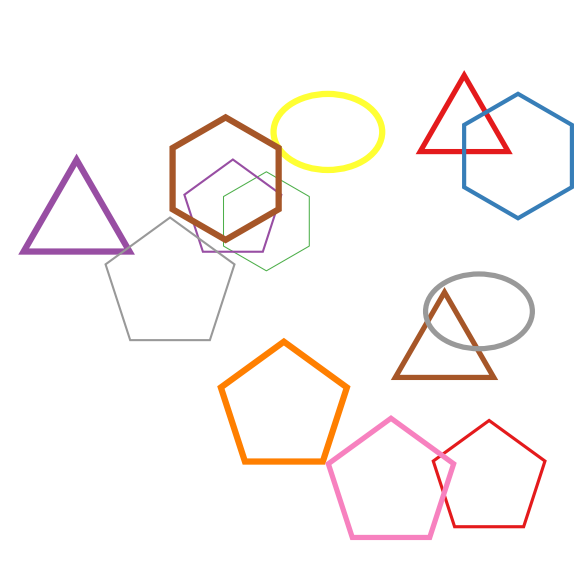[{"shape": "triangle", "thickness": 2.5, "radius": 0.44, "center": [0.804, 0.781]}, {"shape": "pentagon", "thickness": 1.5, "radius": 0.51, "center": [0.847, 0.169]}, {"shape": "hexagon", "thickness": 2, "radius": 0.54, "center": [0.897, 0.729]}, {"shape": "hexagon", "thickness": 0.5, "radius": 0.43, "center": [0.461, 0.616]}, {"shape": "pentagon", "thickness": 1, "radius": 0.44, "center": [0.403, 0.635]}, {"shape": "triangle", "thickness": 3, "radius": 0.53, "center": [0.133, 0.616]}, {"shape": "pentagon", "thickness": 3, "radius": 0.57, "center": [0.492, 0.293]}, {"shape": "oval", "thickness": 3, "radius": 0.47, "center": [0.568, 0.771]}, {"shape": "hexagon", "thickness": 3, "radius": 0.53, "center": [0.391, 0.69]}, {"shape": "triangle", "thickness": 2.5, "radius": 0.49, "center": [0.77, 0.395]}, {"shape": "pentagon", "thickness": 2.5, "radius": 0.57, "center": [0.677, 0.161]}, {"shape": "pentagon", "thickness": 1, "radius": 0.59, "center": [0.294, 0.505]}, {"shape": "oval", "thickness": 2.5, "radius": 0.46, "center": [0.829, 0.46]}]